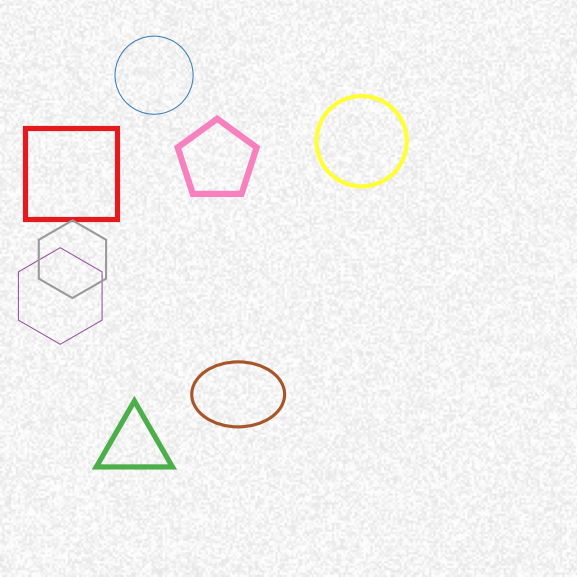[{"shape": "square", "thickness": 2.5, "radius": 0.4, "center": [0.123, 0.699]}, {"shape": "circle", "thickness": 0.5, "radius": 0.34, "center": [0.267, 0.869]}, {"shape": "triangle", "thickness": 2.5, "radius": 0.38, "center": [0.233, 0.229]}, {"shape": "hexagon", "thickness": 0.5, "radius": 0.42, "center": [0.104, 0.487]}, {"shape": "circle", "thickness": 2, "radius": 0.39, "center": [0.626, 0.755]}, {"shape": "oval", "thickness": 1.5, "radius": 0.4, "center": [0.412, 0.316]}, {"shape": "pentagon", "thickness": 3, "radius": 0.36, "center": [0.376, 0.722]}, {"shape": "hexagon", "thickness": 1, "radius": 0.34, "center": [0.125, 0.55]}]